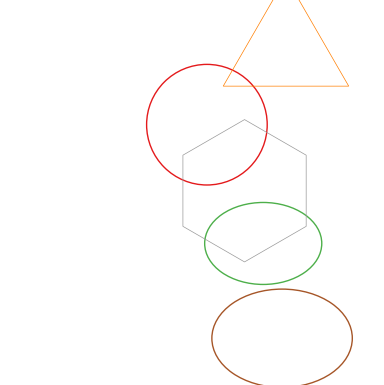[{"shape": "circle", "thickness": 1, "radius": 0.78, "center": [0.537, 0.676]}, {"shape": "oval", "thickness": 1, "radius": 0.76, "center": [0.684, 0.368]}, {"shape": "triangle", "thickness": 0.5, "radius": 0.94, "center": [0.743, 0.87]}, {"shape": "oval", "thickness": 1, "radius": 0.91, "center": [0.733, 0.121]}, {"shape": "hexagon", "thickness": 0.5, "radius": 0.92, "center": [0.635, 0.505]}]